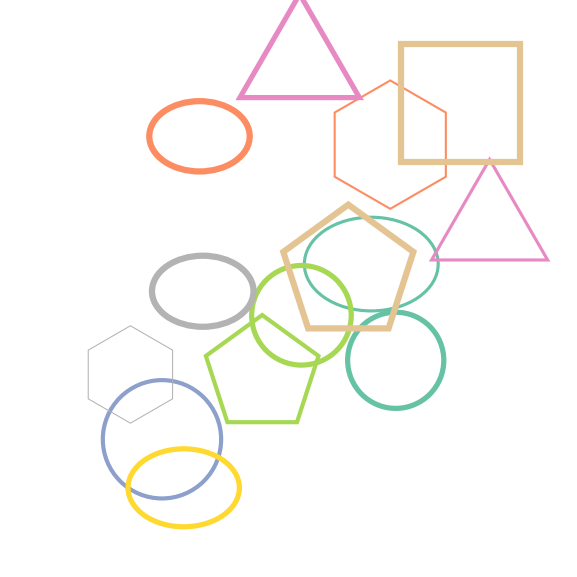[{"shape": "circle", "thickness": 2.5, "radius": 0.42, "center": [0.685, 0.375]}, {"shape": "oval", "thickness": 1.5, "radius": 0.58, "center": [0.643, 0.542]}, {"shape": "hexagon", "thickness": 1, "radius": 0.56, "center": [0.676, 0.749]}, {"shape": "oval", "thickness": 3, "radius": 0.43, "center": [0.345, 0.763]}, {"shape": "circle", "thickness": 2, "radius": 0.51, "center": [0.28, 0.238]}, {"shape": "triangle", "thickness": 1.5, "radius": 0.58, "center": [0.848, 0.607]}, {"shape": "triangle", "thickness": 2.5, "radius": 0.6, "center": [0.519, 0.89]}, {"shape": "pentagon", "thickness": 2, "radius": 0.51, "center": [0.454, 0.351]}, {"shape": "circle", "thickness": 2.5, "radius": 0.43, "center": [0.522, 0.453]}, {"shape": "oval", "thickness": 2.5, "radius": 0.48, "center": [0.318, 0.154]}, {"shape": "square", "thickness": 3, "radius": 0.51, "center": [0.798, 0.821]}, {"shape": "pentagon", "thickness": 3, "radius": 0.59, "center": [0.603, 0.526]}, {"shape": "oval", "thickness": 3, "radius": 0.44, "center": [0.351, 0.495]}, {"shape": "hexagon", "thickness": 0.5, "radius": 0.42, "center": [0.226, 0.351]}]